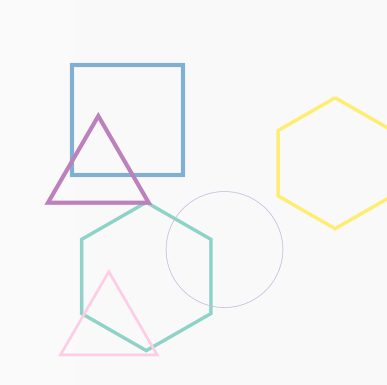[{"shape": "hexagon", "thickness": 2.5, "radius": 0.96, "center": [0.378, 0.282]}, {"shape": "circle", "thickness": 0.5, "radius": 0.75, "center": [0.579, 0.352]}, {"shape": "square", "thickness": 3, "radius": 0.72, "center": [0.33, 0.688]}, {"shape": "triangle", "thickness": 2, "radius": 0.72, "center": [0.281, 0.15]}, {"shape": "triangle", "thickness": 3, "radius": 0.75, "center": [0.254, 0.549]}, {"shape": "hexagon", "thickness": 2.5, "radius": 0.85, "center": [0.865, 0.576]}]